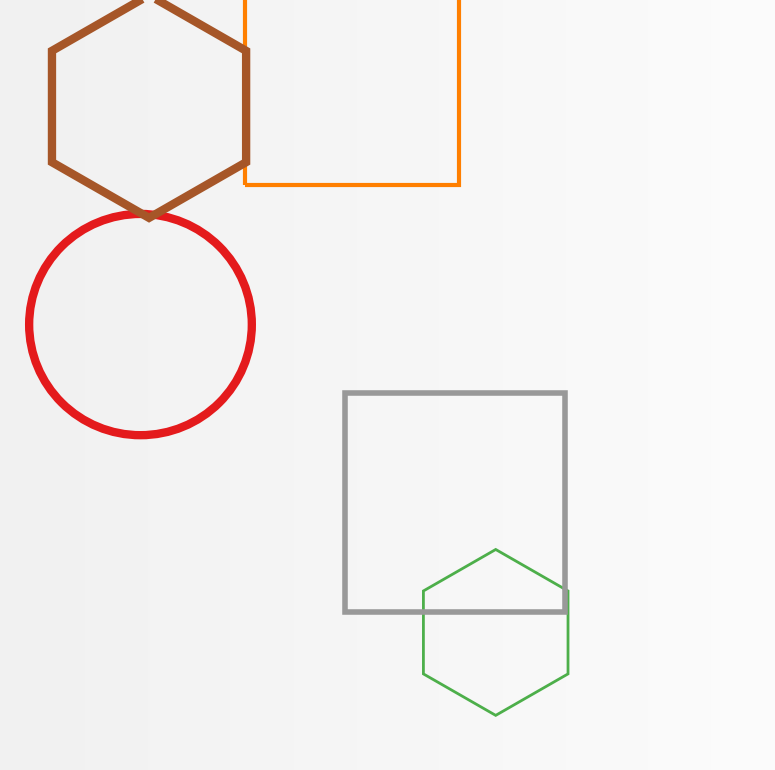[{"shape": "circle", "thickness": 3, "radius": 0.72, "center": [0.181, 0.578]}, {"shape": "hexagon", "thickness": 1, "radius": 0.54, "center": [0.64, 0.179]}, {"shape": "square", "thickness": 1.5, "radius": 0.69, "center": [0.455, 0.898]}, {"shape": "hexagon", "thickness": 3, "radius": 0.72, "center": [0.192, 0.862]}, {"shape": "square", "thickness": 2, "radius": 0.71, "center": [0.587, 0.348]}]